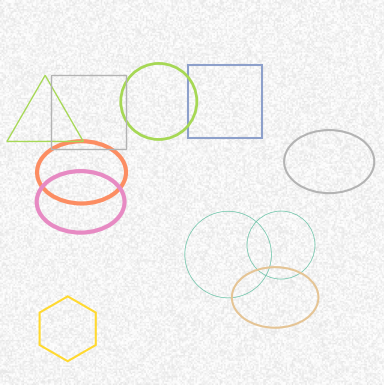[{"shape": "circle", "thickness": 0.5, "radius": 0.44, "center": [0.73, 0.363]}, {"shape": "circle", "thickness": 0.5, "radius": 0.56, "center": [0.592, 0.339]}, {"shape": "oval", "thickness": 3, "radius": 0.58, "center": [0.212, 0.552]}, {"shape": "square", "thickness": 1.5, "radius": 0.48, "center": [0.584, 0.736]}, {"shape": "oval", "thickness": 3, "radius": 0.57, "center": [0.209, 0.476]}, {"shape": "circle", "thickness": 2, "radius": 0.49, "center": [0.412, 0.736]}, {"shape": "triangle", "thickness": 1, "radius": 0.57, "center": [0.117, 0.69]}, {"shape": "hexagon", "thickness": 1.5, "radius": 0.42, "center": [0.176, 0.146]}, {"shape": "oval", "thickness": 1.5, "radius": 0.56, "center": [0.715, 0.227]}, {"shape": "square", "thickness": 1, "radius": 0.49, "center": [0.229, 0.709]}, {"shape": "oval", "thickness": 1.5, "radius": 0.59, "center": [0.855, 0.58]}]